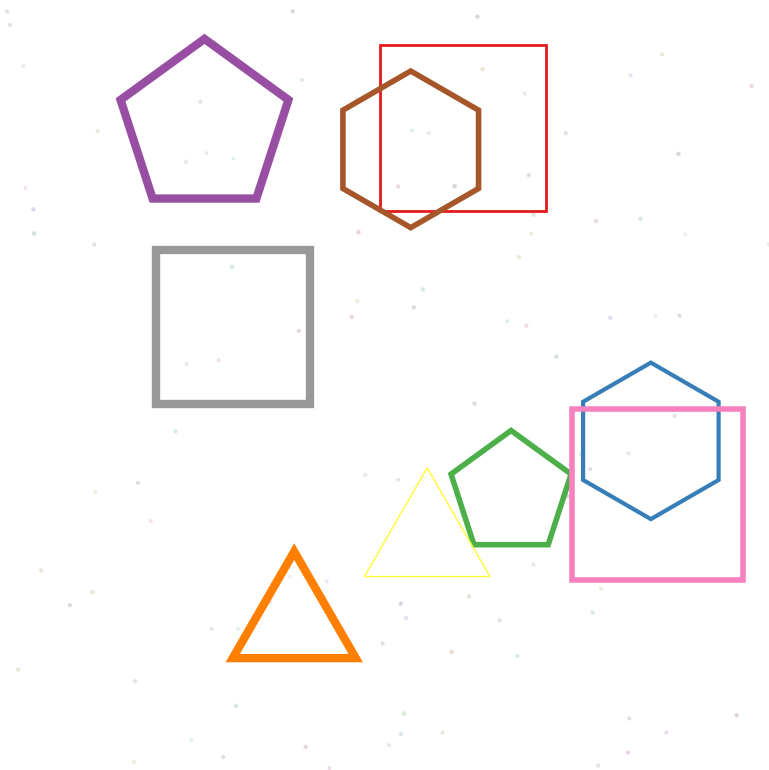[{"shape": "square", "thickness": 1, "radius": 0.54, "center": [0.602, 0.834]}, {"shape": "hexagon", "thickness": 1.5, "radius": 0.51, "center": [0.845, 0.427]}, {"shape": "pentagon", "thickness": 2, "radius": 0.41, "center": [0.664, 0.359]}, {"shape": "pentagon", "thickness": 3, "radius": 0.57, "center": [0.266, 0.835]}, {"shape": "triangle", "thickness": 3, "radius": 0.46, "center": [0.382, 0.191]}, {"shape": "triangle", "thickness": 0.5, "radius": 0.47, "center": [0.555, 0.298]}, {"shape": "hexagon", "thickness": 2, "radius": 0.51, "center": [0.533, 0.806]}, {"shape": "square", "thickness": 2, "radius": 0.56, "center": [0.854, 0.358]}, {"shape": "square", "thickness": 3, "radius": 0.5, "center": [0.303, 0.575]}]